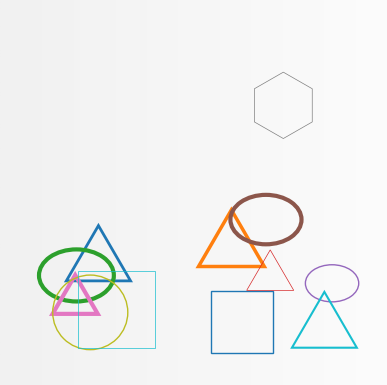[{"shape": "square", "thickness": 1, "radius": 0.4, "center": [0.624, 0.163]}, {"shape": "triangle", "thickness": 2, "radius": 0.48, "center": [0.254, 0.318]}, {"shape": "triangle", "thickness": 2.5, "radius": 0.49, "center": [0.597, 0.357]}, {"shape": "oval", "thickness": 3, "radius": 0.48, "center": [0.197, 0.285]}, {"shape": "triangle", "thickness": 0.5, "radius": 0.35, "center": [0.697, 0.281]}, {"shape": "oval", "thickness": 1, "radius": 0.34, "center": [0.857, 0.264]}, {"shape": "oval", "thickness": 3, "radius": 0.46, "center": [0.686, 0.43]}, {"shape": "triangle", "thickness": 3, "radius": 0.34, "center": [0.194, 0.218]}, {"shape": "hexagon", "thickness": 0.5, "radius": 0.43, "center": [0.731, 0.726]}, {"shape": "circle", "thickness": 1, "radius": 0.48, "center": [0.233, 0.189]}, {"shape": "triangle", "thickness": 1.5, "radius": 0.48, "center": [0.837, 0.145]}, {"shape": "square", "thickness": 0.5, "radius": 0.5, "center": [0.3, 0.196]}]